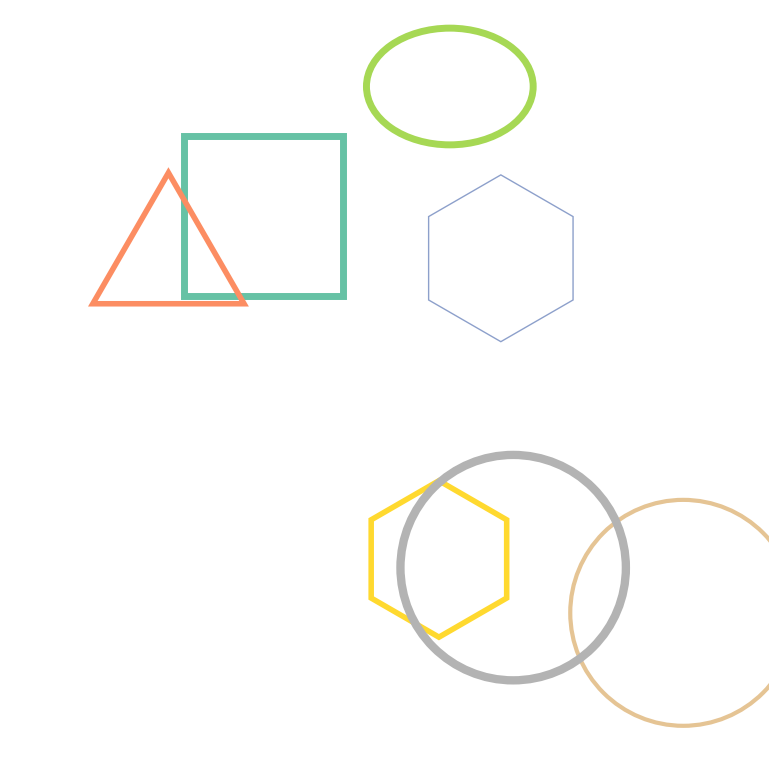[{"shape": "square", "thickness": 2.5, "radius": 0.52, "center": [0.342, 0.719]}, {"shape": "triangle", "thickness": 2, "radius": 0.57, "center": [0.219, 0.662]}, {"shape": "hexagon", "thickness": 0.5, "radius": 0.54, "center": [0.65, 0.665]}, {"shape": "oval", "thickness": 2.5, "radius": 0.54, "center": [0.584, 0.888]}, {"shape": "hexagon", "thickness": 2, "radius": 0.51, "center": [0.57, 0.274]}, {"shape": "circle", "thickness": 1.5, "radius": 0.73, "center": [0.887, 0.204]}, {"shape": "circle", "thickness": 3, "radius": 0.73, "center": [0.666, 0.263]}]